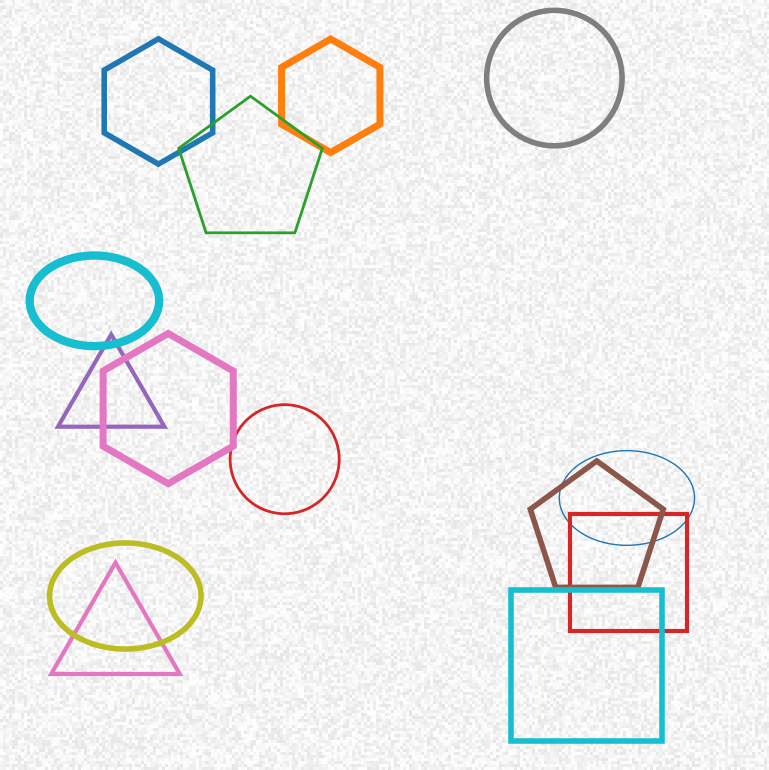[{"shape": "oval", "thickness": 0.5, "radius": 0.44, "center": [0.814, 0.353]}, {"shape": "hexagon", "thickness": 2, "radius": 0.41, "center": [0.206, 0.868]}, {"shape": "hexagon", "thickness": 2.5, "radius": 0.37, "center": [0.43, 0.876]}, {"shape": "pentagon", "thickness": 1, "radius": 0.49, "center": [0.325, 0.777]}, {"shape": "circle", "thickness": 1, "radius": 0.35, "center": [0.37, 0.404]}, {"shape": "square", "thickness": 1.5, "radius": 0.38, "center": [0.816, 0.257]}, {"shape": "triangle", "thickness": 1.5, "radius": 0.4, "center": [0.144, 0.486]}, {"shape": "pentagon", "thickness": 2, "radius": 0.45, "center": [0.775, 0.311]}, {"shape": "hexagon", "thickness": 2.5, "radius": 0.49, "center": [0.218, 0.469]}, {"shape": "triangle", "thickness": 1.5, "radius": 0.48, "center": [0.15, 0.173]}, {"shape": "circle", "thickness": 2, "radius": 0.44, "center": [0.72, 0.899]}, {"shape": "oval", "thickness": 2, "radius": 0.49, "center": [0.163, 0.226]}, {"shape": "oval", "thickness": 3, "radius": 0.42, "center": [0.123, 0.609]}, {"shape": "square", "thickness": 2, "radius": 0.49, "center": [0.761, 0.136]}]